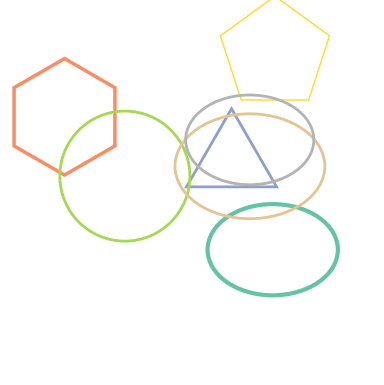[{"shape": "oval", "thickness": 3, "radius": 0.85, "center": [0.708, 0.351]}, {"shape": "hexagon", "thickness": 2.5, "radius": 0.76, "center": [0.167, 0.697]}, {"shape": "triangle", "thickness": 2, "radius": 0.68, "center": [0.601, 0.582]}, {"shape": "circle", "thickness": 2, "radius": 0.84, "center": [0.324, 0.543]}, {"shape": "pentagon", "thickness": 1, "radius": 0.74, "center": [0.714, 0.861]}, {"shape": "oval", "thickness": 2, "radius": 0.97, "center": [0.649, 0.568]}, {"shape": "oval", "thickness": 2, "radius": 0.83, "center": [0.649, 0.637]}]